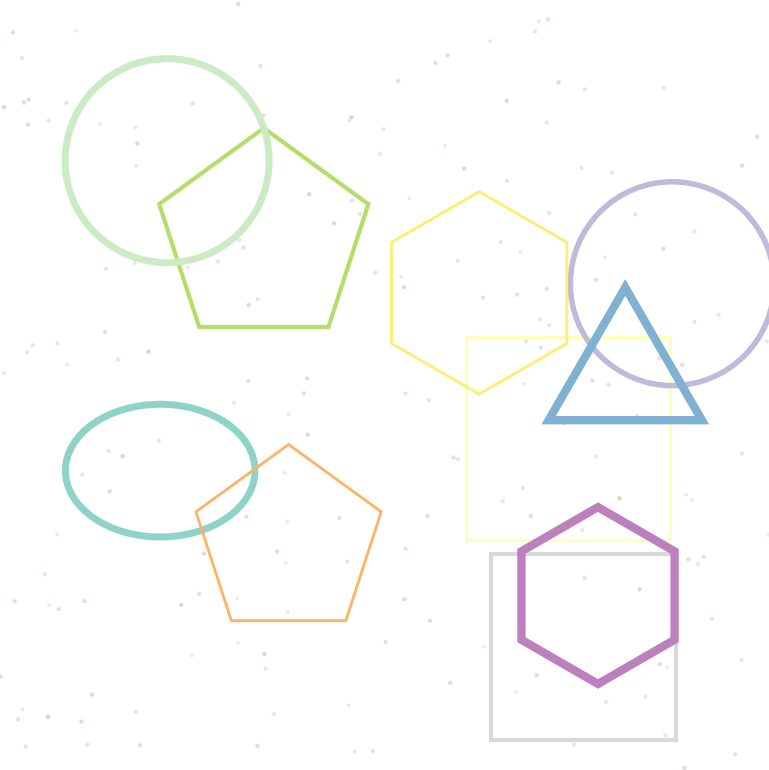[{"shape": "oval", "thickness": 2.5, "radius": 0.62, "center": [0.208, 0.389]}, {"shape": "square", "thickness": 1, "radius": 0.66, "center": [0.737, 0.43]}, {"shape": "circle", "thickness": 2, "radius": 0.66, "center": [0.873, 0.632]}, {"shape": "triangle", "thickness": 3, "radius": 0.57, "center": [0.812, 0.512]}, {"shape": "pentagon", "thickness": 1, "radius": 0.63, "center": [0.375, 0.296]}, {"shape": "pentagon", "thickness": 1.5, "radius": 0.71, "center": [0.343, 0.691]}, {"shape": "square", "thickness": 1.5, "radius": 0.6, "center": [0.758, 0.16]}, {"shape": "hexagon", "thickness": 3, "radius": 0.57, "center": [0.777, 0.227]}, {"shape": "circle", "thickness": 2.5, "radius": 0.66, "center": [0.217, 0.791]}, {"shape": "hexagon", "thickness": 1, "radius": 0.66, "center": [0.622, 0.62]}]